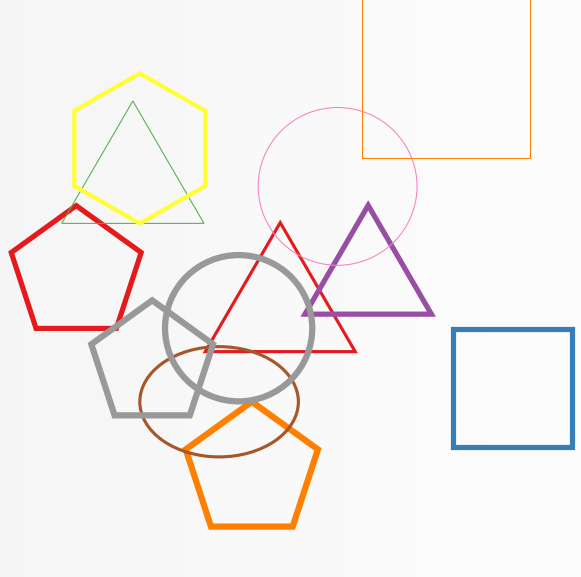[{"shape": "triangle", "thickness": 1.5, "radius": 0.74, "center": [0.482, 0.465]}, {"shape": "pentagon", "thickness": 2.5, "radius": 0.59, "center": [0.131, 0.526]}, {"shape": "square", "thickness": 2.5, "radius": 0.51, "center": [0.882, 0.327]}, {"shape": "triangle", "thickness": 0.5, "radius": 0.71, "center": [0.229, 0.683]}, {"shape": "triangle", "thickness": 2.5, "radius": 0.63, "center": [0.633, 0.518]}, {"shape": "square", "thickness": 0.5, "radius": 0.72, "center": [0.767, 0.87]}, {"shape": "pentagon", "thickness": 3, "radius": 0.6, "center": [0.433, 0.184]}, {"shape": "hexagon", "thickness": 2, "radius": 0.65, "center": [0.24, 0.742]}, {"shape": "oval", "thickness": 1.5, "radius": 0.68, "center": [0.377, 0.303]}, {"shape": "circle", "thickness": 0.5, "radius": 0.68, "center": [0.581, 0.676]}, {"shape": "pentagon", "thickness": 3, "radius": 0.55, "center": [0.262, 0.369]}, {"shape": "circle", "thickness": 3, "radius": 0.63, "center": [0.411, 0.431]}]